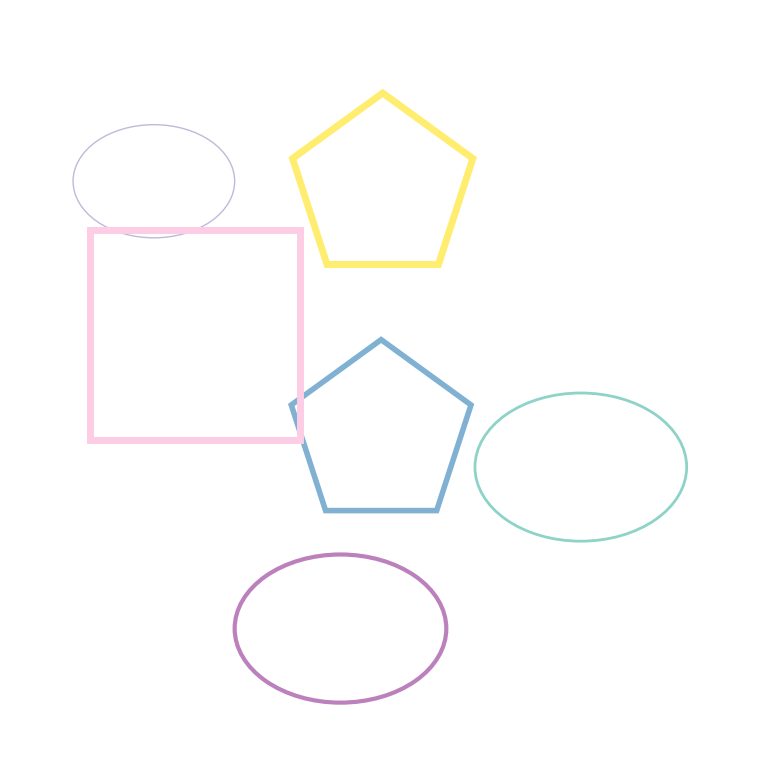[{"shape": "oval", "thickness": 1, "radius": 0.69, "center": [0.754, 0.393]}, {"shape": "oval", "thickness": 0.5, "radius": 0.52, "center": [0.2, 0.765]}, {"shape": "pentagon", "thickness": 2, "radius": 0.61, "center": [0.495, 0.436]}, {"shape": "square", "thickness": 2.5, "radius": 0.68, "center": [0.253, 0.565]}, {"shape": "oval", "thickness": 1.5, "radius": 0.69, "center": [0.442, 0.184]}, {"shape": "pentagon", "thickness": 2.5, "radius": 0.62, "center": [0.497, 0.756]}]